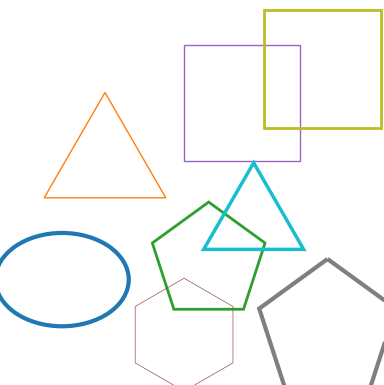[{"shape": "oval", "thickness": 3, "radius": 0.87, "center": [0.161, 0.274]}, {"shape": "triangle", "thickness": 1, "radius": 0.91, "center": [0.273, 0.577]}, {"shape": "pentagon", "thickness": 2, "radius": 0.77, "center": [0.542, 0.321]}, {"shape": "square", "thickness": 1, "radius": 0.75, "center": [0.629, 0.733]}, {"shape": "hexagon", "thickness": 0.5, "radius": 0.73, "center": [0.478, 0.131]}, {"shape": "pentagon", "thickness": 3, "radius": 0.93, "center": [0.851, 0.141]}, {"shape": "square", "thickness": 2, "radius": 0.76, "center": [0.837, 0.821]}, {"shape": "triangle", "thickness": 2.5, "radius": 0.75, "center": [0.659, 0.427]}]